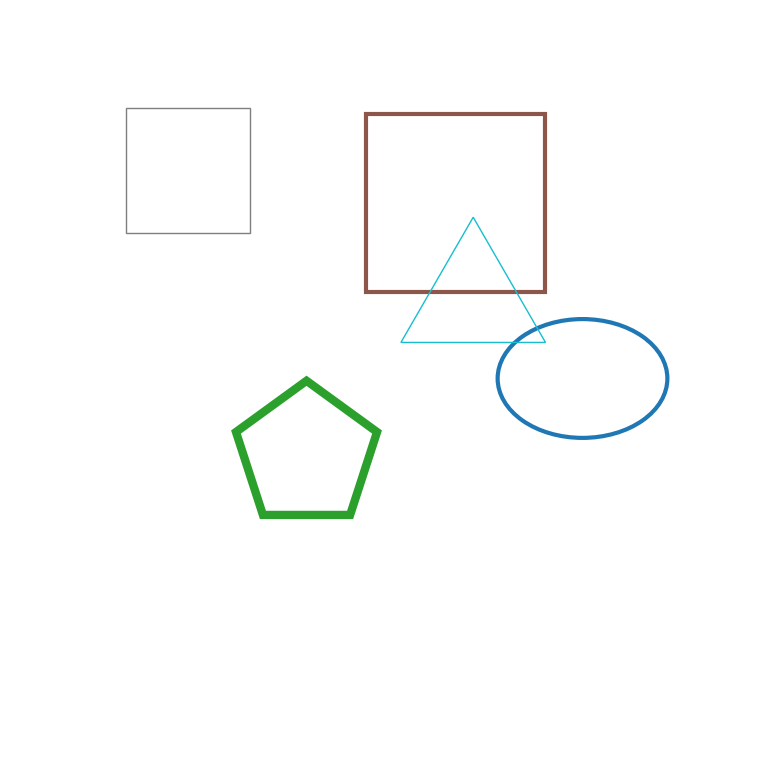[{"shape": "oval", "thickness": 1.5, "radius": 0.55, "center": [0.757, 0.508]}, {"shape": "pentagon", "thickness": 3, "radius": 0.48, "center": [0.398, 0.409]}, {"shape": "square", "thickness": 1.5, "radius": 0.58, "center": [0.591, 0.737]}, {"shape": "square", "thickness": 0.5, "radius": 0.4, "center": [0.244, 0.779]}, {"shape": "triangle", "thickness": 0.5, "radius": 0.54, "center": [0.615, 0.609]}]